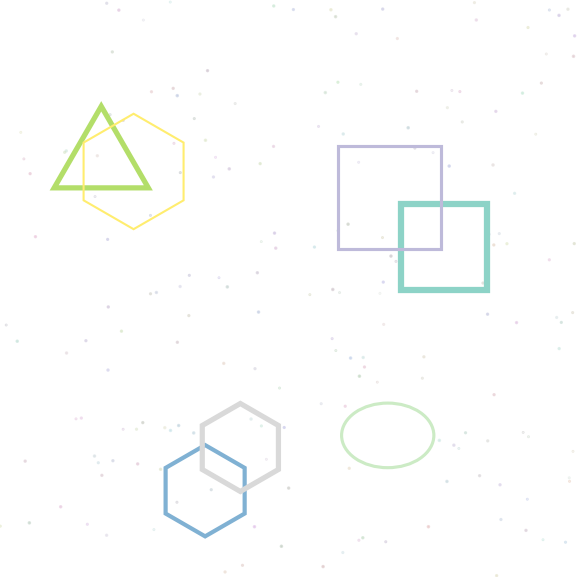[{"shape": "square", "thickness": 3, "radius": 0.37, "center": [0.769, 0.572]}, {"shape": "square", "thickness": 1.5, "radius": 0.45, "center": [0.674, 0.657]}, {"shape": "hexagon", "thickness": 2, "radius": 0.4, "center": [0.355, 0.149]}, {"shape": "triangle", "thickness": 2.5, "radius": 0.47, "center": [0.175, 0.721]}, {"shape": "hexagon", "thickness": 2.5, "radius": 0.38, "center": [0.416, 0.224]}, {"shape": "oval", "thickness": 1.5, "radius": 0.4, "center": [0.671, 0.245]}, {"shape": "hexagon", "thickness": 1, "radius": 0.5, "center": [0.231, 0.702]}]